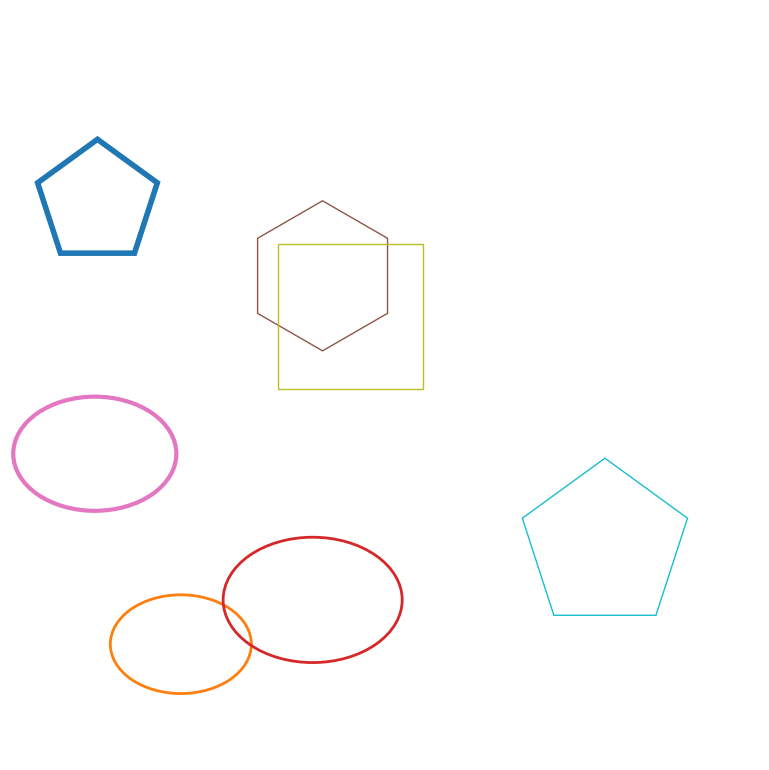[{"shape": "pentagon", "thickness": 2, "radius": 0.41, "center": [0.127, 0.737]}, {"shape": "oval", "thickness": 1, "radius": 0.46, "center": [0.235, 0.163]}, {"shape": "oval", "thickness": 1, "radius": 0.58, "center": [0.406, 0.221]}, {"shape": "hexagon", "thickness": 0.5, "radius": 0.49, "center": [0.419, 0.642]}, {"shape": "oval", "thickness": 1.5, "radius": 0.53, "center": [0.123, 0.411]}, {"shape": "square", "thickness": 0.5, "radius": 0.47, "center": [0.456, 0.589]}, {"shape": "pentagon", "thickness": 0.5, "radius": 0.56, "center": [0.786, 0.292]}]